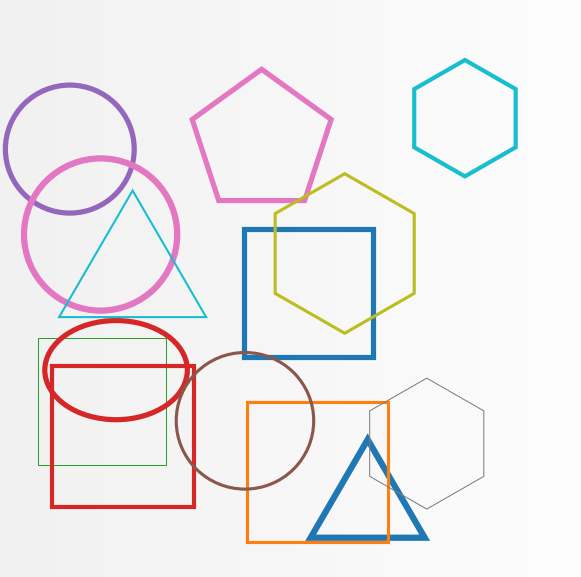[{"shape": "square", "thickness": 2.5, "radius": 0.55, "center": [0.531, 0.491]}, {"shape": "triangle", "thickness": 3, "radius": 0.57, "center": [0.633, 0.125]}, {"shape": "square", "thickness": 1.5, "radius": 0.61, "center": [0.546, 0.182]}, {"shape": "square", "thickness": 0.5, "radius": 0.55, "center": [0.176, 0.304]}, {"shape": "oval", "thickness": 2.5, "radius": 0.61, "center": [0.2, 0.358]}, {"shape": "square", "thickness": 2, "radius": 0.61, "center": [0.212, 0.243]}, {"shape": "circle", "thickness": 2.5, "radius": 0.55, "center": [0.12, 0.741]}, {"shape": "circle", "thickness": 1.5, "radius": 0.59, "center": [0.421, 0.27]}, {"shape": "pentagon", "thickness": 2.5, "radius": 0.63, "center": [0.45, 0.753]}, {"shape": "circle", "thickness": 3, "radius": 0.66, "center": [0.173, 0.593]}, {"shape": "hexagon", "thickness": 0.5, "radius": 0.57, "center": [0.734, 0.231]}, {"shape": "hexagon", "thickness": 1.5, "radius": 0.69, "center": [0.593, 0.56]}, {"shape": "hexagon", "thickness": 2, "radius": 0.5, "center": [0.8, 0.794]}, {"shape": "triangle", "thickness": 1, "radius": 0.73, "center": [0.228, 0.523]}]